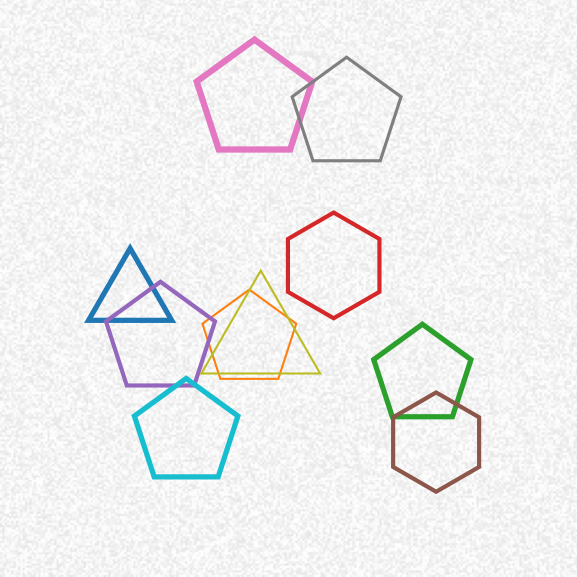[{"shape": "triangle", "thickness": 2.5, "radius": 0.42, "center": [0.225, 0.486]}, {"shape": "pentagon", "thickness": 1, "radius": 0.43, "center": [0.432, 0.412]}, {"shape": "pentagon", "thickness": 2.5, "radius": 0.44, "center": [0.731, 0.349]}, {"shape": "hexagon", "thickness": 2, "radius": 0.46, "center": [0.578, 0.54]}, {"shape": "pentagon", "thickness": 2, "radius": 0.5, "center": [0.278, 0.412]}, {"shape": "hexagon", "thickness": 2, "radius": 0.43, "center": [0.755, 0.234]}, {"shape": "pentagon", "thickness": 3, "radius": 0.53, "center": [0.441, 0.825]}, {"shape": "pentagon", "thickness": 1.5, "radius": 0.5, "center": [0.6, 0.801]}, {"shape": "triangle", "thickness": 1, "radius": 0.59, "center": [0.452, 0.412]}, {"shape": "pentagon", "thickness": 2.5, "radius": 0.47, "center": [0.322, 0.25]}]